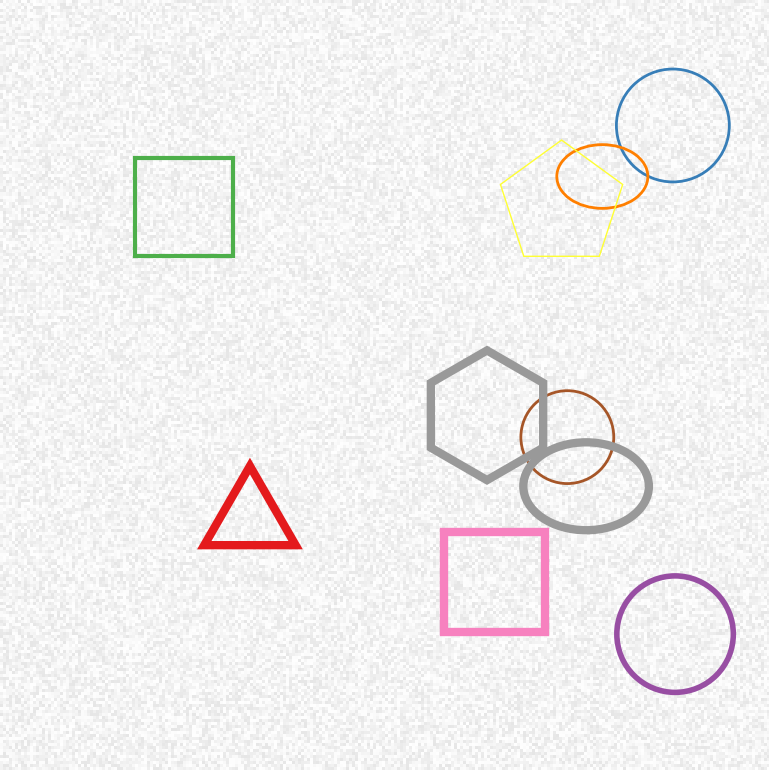[{"shape": "triangle", "thickness": 3, "radius": 0.34, "center": [0.325, 0.326]}, {"shape": "circle", "thickness": 1, "radius": 0.37, "center": [0.874, 0.837]}, {"shape": "square", "thickness": 1.5, "radius": 0.32, "center": [0.239, 0.731]}, {"shape": "circle", "thickness": 2, "radius": 0.38, "center": [0.877, 0.176]}, {"shape": "oval", "thickness": 1, "radius": 0.3, "center": [0.782, 0.771]}, {"shape": "pentagon", "thickness": 0.5, "radius": 0.42, "center": [0.729, 0.735]}, {"shape": "circle", "thickness": 1, "radius": 0.3, "center": [0.737, 0.432]}, {"shape": "square", "thickness": 3, "radius": 0.33, "center": [0.642, 0.245]}, {"shape": "hexagon", "thickness": 3, "radius": 0.42, "center": [0.632, 0.461]}, {"shape": "oval", "thickness": 3, "radius": 0.41, "center": [0.761, 0.368]}]